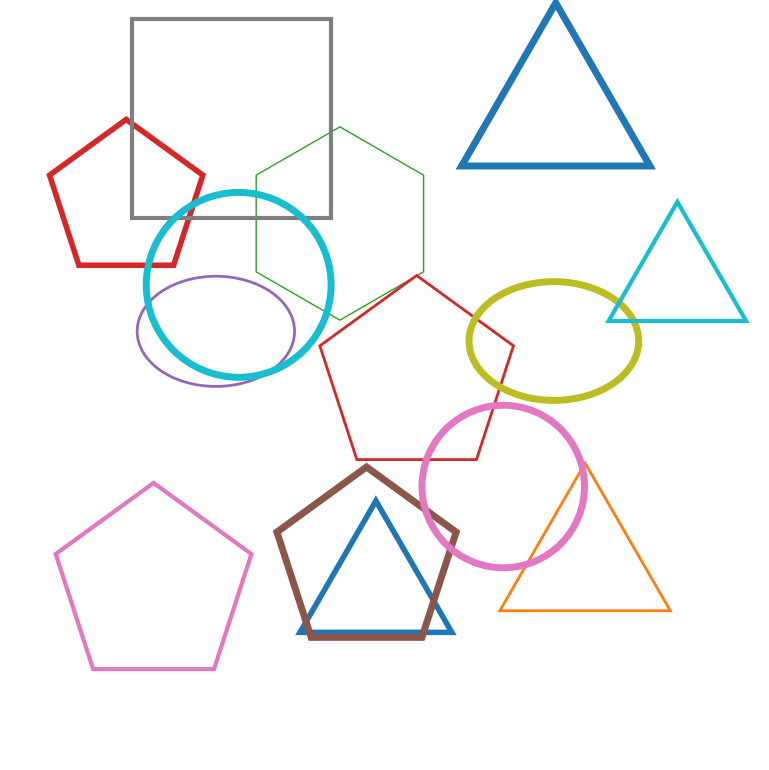[{"shape": "triangle", "thickness": 2.5, "radius": 0.71, "center": [0.722, 0.855]}, {"shape": "triangle", "thickness": 2, "radius": 0.57, "center": [0.488, 0.236]}, {"shape": "triangle", "thickness": 1, "radius": 0.64, "center": [0.76, 0.271]}, {"shape": "hexagon", "thickness": 0.5, "radius": 0.63, "center": [0.441, 0.71]}, {"shape": "pentagon", "thickness": 1, "radius": 0.66, "center": [0.541, 0.51]}, {"shape": "pentagon", "thickness": 2, "radius": 0.52, "center": [0.164, 0.74]}, {"shape": "oval", "thickness": 1, "radius": 0.51, "center": [0.28, 0.57]}, {"shape": "pentagon", "thickness": 2.5, "radius": 0.61, "center": [0.476, 0.271]}, {"shape": "pentagon", "thickness": 1.5, "radius": 0.67, "center": [0.199, 0.239]}, {"shape": "circle", "thickness": 2.5, "radius": 0.53, "center": [0.654, 0.368]}, {"shape": "square", "thickness": 1.5, "radius": 0.65, "center": [0.3, 0.846]}, {"shape": "oval", "thickness": 2.5, "radius": 0.55, "center": [0.719, 0.557]}, {"shape": "triangle", "thickness": 1.5, "radius": 0.52, "center": [0.88, 0.635]}, {"shape": "circle", "thickness": 2.5, "radius": 0.6, "center": [0.31, 0.63]}]